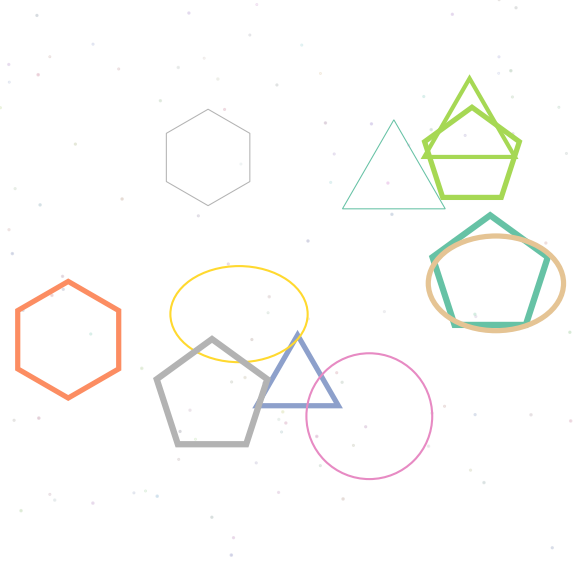[{"shape": "triangle", "thickness": 0.5, "radius": 0.51, "center": [0.682, 0.689]}, {"shape": "pentagon", "thickness": 3, "radius": 0.52, "center": [0.849, 0.521]}, {"shape": "hexagon", "thickness": 2.5, "radius": 0.5, "center": [0.118, 0.411]}, {"shape": "triangle", "thickness": 2.5, "radius": 0.41, "center": [0.515, 0.337]}, {"shape": "circle", "thickness": 1, "radius": 0.54, "center": [0.64, 0.278]}, {"shape": "triangle", "thickness": 2, "radius": 0.45, "center": [0.813, 0.773]}, {"shape": "pentagon", "thickness": 2.5, "radius": 0.43, "center": [0.817, 0.727]}, {"shape": "oval", "thickness": 1, "radius": 0.59, "center": [0.414, 0.455]}, {"shape": "oval", "thickness": 2.5, "radius": 0.59, "center": [0.859, 0.509]}, {"shape": "pentagon", "thickness": 3, "radius": 0.5, "center": [0.367, 0.311]}, {"shape": "hexagon", "thickness": 0.5, "radius": 0.42, "center": [0.36, 0.727]}]